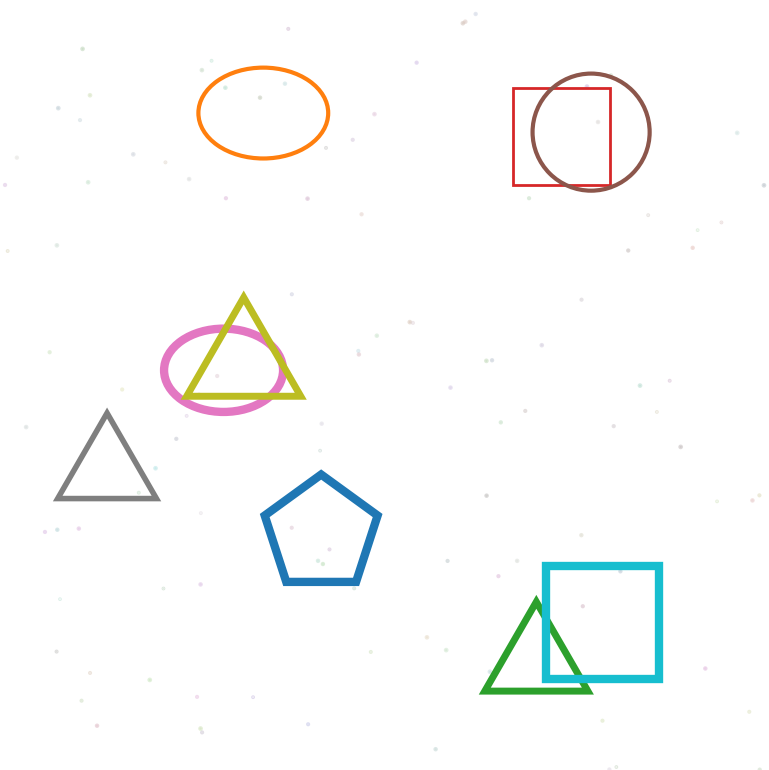[{"shape": "pentagon", "thickness": 3, "radius": 0.39, "center": [0.417, 0.307]}, {"shape": "oval", "thickness": 1.5, "radius": 0.42, "center": [0.342, 0.853]}, {"shape": "triangle", "thickness": 2.5, "radius": 0.39, "center": [0.697, 0.141]}, {"shape": "square", "thickness": 1, "radius": 0.32, "center": [0.729, 0.823]}, {"shape": "circle", "thickness": 1.5, "radius": 0.38, "center": [0.768, 0.828]}, {"shape": "oval", "thickness": 3, "radius": 0.39, "center": [0.29, 0.519]}, {"shape": "triangle", "thickness": 2, "radius": 0.37, "center": [0.139, 0.39]}, {"shape": "triangle", "thickness": 2.5, "radius": 0.43, "center": [0.317, 0.528]}, {"shape": "square", "thickness": 3, "radius": 0.37, "center": [0.782, 0.192]}]